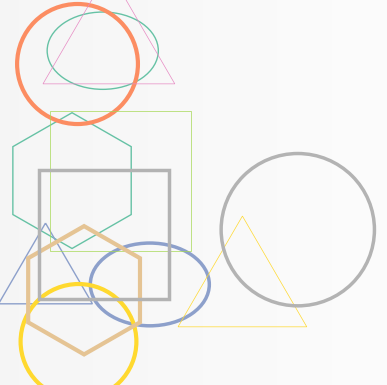[{"shape": "hexagon", "thickness": 1, "radius": 0.88, "center": [0.186, 0.531]}, {"shape": "oval", "thickness": 1, "radius": 0.72, "center": [0.265, 0.868]}, {"shape": "circle", "thickness": 3, "radius": 0.78, "center": [0.2, 0.834]}, {"shape": "oval", "thickness": 2.5, "radius": 0.77, "center": [0.387, 0.261]}, {"shape": "triangle", "thickness": 1, "radius": 0.7, "center": [0.117, 0.281]}, {"shape": "triangle", "thickness": 0.5, "radius": 0.98, "center": [0.281, 0.88]}, {"shape": "square", "thickness": 0.5, "radius": 0.91, "center": [0.31, 0.53]}, {"shape": "triangle", "thickness": 0.5, "radius": 0.96, "center": [0.626, 0.247]}, {"shape": "circle", "thickness": 3, "radius": 0.75, "center": [0.203, 0.113]}, {"shape": "hexagon", "thickness": 3, "radius": 0.83, "center": [0.217, 0.246]}, {"shape": "circle", "thickness": 2.5, "radius": 0.99, "center": [0.768, 0.403]}, {"shape": "square", "thickness": 2.5, "radius": 0.84, "center": [0.269, 0.39]}]